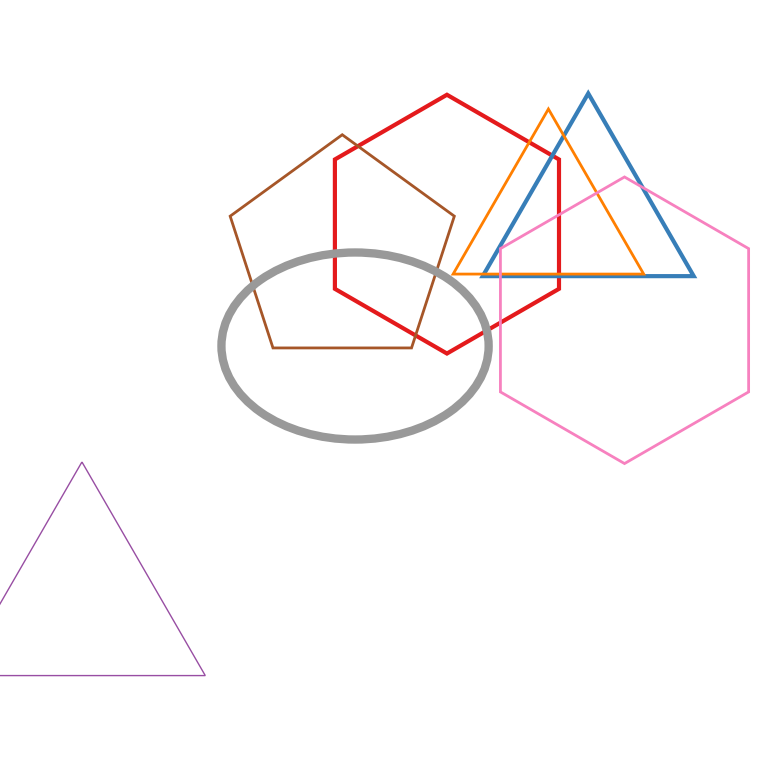[{"shape": "hexagon", "thickness": 1.5, "radius": 0.84, "center": [0.58, 0.709]}, {"shape": "triangle", "thickness": 1.5, "radius": 0.79, "center": [0.764, 0.72]}, {"shape": "triangle", "thickness": 0.5, "radius": 0.92, "center": [0.106, 0.215]}, {"shape": "triangle", "thickness": 1, "radius": 0.71, "center": [0.712, 0.716]}, {"shape": "pentagon", "thickness": 1, "radius": 0.77, "center": [0.444, 0.672]}, {"shape": "hexagon", "thickness": 1, "radius": 0.93, "center": [0.811, 0.584]}, {"shape": "oval", "thickness": 3, "radius": 0.87, "center": [0.461, 0.551]}]